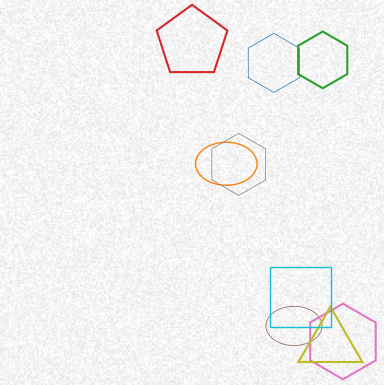[{"shape": "hexagon", "thickness": 0.5, "radius": 0.38, "center": [0.711, 0.837]}, {"shape": "oval", "thickness": 1, "radius": 0.4, "center": [0.588, 0.575]}, {"shape": "hexagon", "thickness": 1.5, "radius": 0.37, "center": [0.838, 0.844]}, {"shape": "pentagon", "thickness": 1.5, "radius": 0.48, "center": [0.499, 0.891]}, {"shape": "oval", "thickness": 0.5, "radius": 0.36, "center": [0.764, 0.153]}, {"shape": "hexagon", "thickness": 1.5, "radius": 0.49, "center": [0.891, 0.113]}, {"shape": "hexagon", "thickness": 0.5, "radius": 0.4, "center": [0.62, 0.573]}, {"shape": "triangle", "thickness": 1.5, "radius": 0.48, "center": [0.858, 0.108]}, {"shape": "square", "thickness": 1, "radius": 0.39, "center": [0.781, 0.229]}]